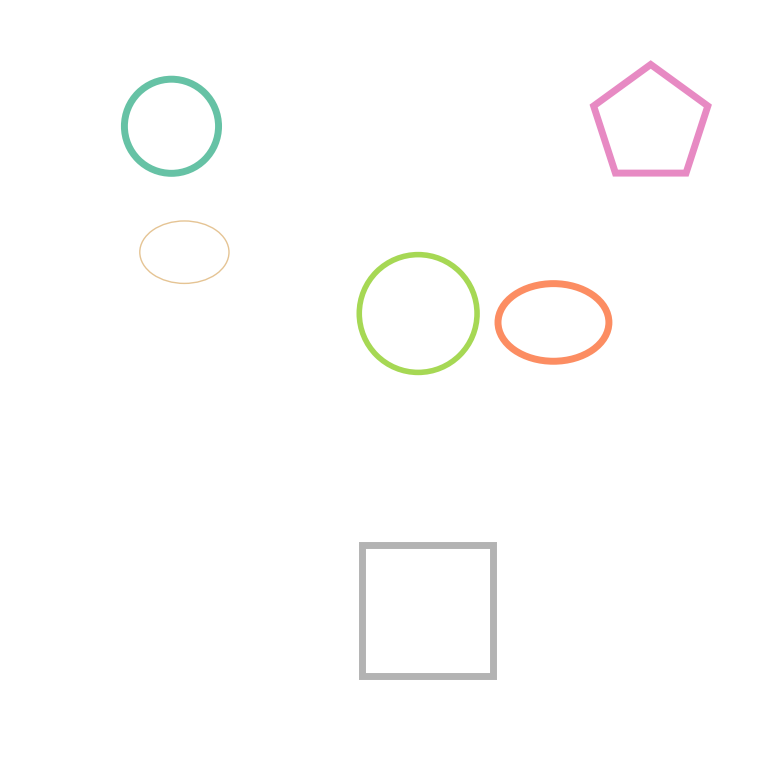[{"shape": "circle", "thickness": 2.5, "radius": 0.31, "center": [0.223, 0.836]}, {"shape": "oval", "thickness": 2.5, "radius": 0.36, "center": [0.719, 0.581]}, {"shape": "pentagon", "thickness": 2.5, "radius": 0.39, "center": [0.845, 0.838]}, {"shape": "circle", "thickness": 2, "radius": 0.38, "center": [0.543, 0.593]}, {"shape": "oval", "thickness": 0.5, "radius": 0.29, "center": [0.239, 0.672]}, {"shape": "square", "thickness": 2.5, "radius": 0.43, "center": [0.556, 0.207]}]